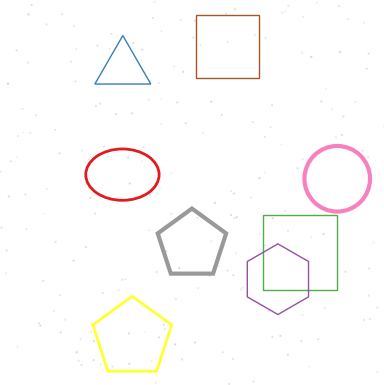[{"shape": "oval", "thickness": 2, "radius": 0.48, "center": [0.318, 0.546]}, {"shape": "triangle", "thickness": 1, "radius": 0.42, "center": [0.319, 0.824]}, {"shape": "square", "thickness": 1, "radius": 0.48, "center": [0.779, 0.345]}, {"shape": "hexagon", "thickness": 1, "radius": 0.46, "center": [0.722, 0.275]}, {"shape": "pentagon", "thickness": 2, "radius": 0.54, "center": [0.344, 0.123]}, {"shape": "square", "thickness": 1, "radius": 0.41, "center": [0.59, 0.879]}, {"shape": "circle", "thickness": 3, "radius": 0.43, "center": [0.876, 0.536]}, {"shape": "pentagon", "thickness": 3, "radius": 0.47, "center": [0.499, 0.365]}]